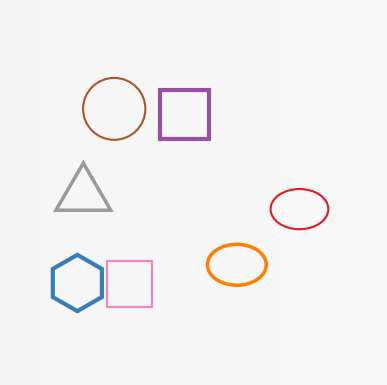[{"shape": "oval", "thickness": 1.5, "radius": 0.37, "center": [0.773, 0.457]}, {"shape": "hexagon", "thickness": 3, "radius": 0.37, "center": [0.2, 0.265]}, {"shape": "square", "thickness": 3, "radius": 0.32, "center": [0.477, 0.703]}, {"shape": "oval", "thickness": 2.5, "radius": 0.38, "center": [0.611, 0.312]}, {"shape": "circle", "thickness": 1.5, "radius": 0.4, "center": [0.295, 0.717]}, {"shape": "square", "thickness": 1.5, "radius": 0.29, "center": [0.334, 0.263]}, {"shape": "triangle", "thickness": 2.5, "radius": 0.41, "center": [0.215, 0.495]}]